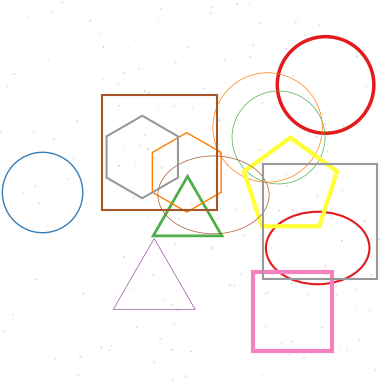[{"shape": "circle", "thickness": 2.5, "radius": 0.63, "center": [0.846, 0.779]}, {"shape": "oval", "thickness": 1.5, "radius": 0.67, "center": [0.825, 0.356]}, {"shape": "circle", "thickness": 1, "radius": 0.52, "center": [0.111, 0.5]}, {"shape": "triangle", "thickness": 2, "radius": 0.52, "center": [0.487, 0.439]}, {"shape": "circle", "thickness": 0.5, "radius": 0.6, "center": [0.723, 0.643]}, {"shape": "triangle", "thickness": 0.5, "radius": 0.61, "center": [0.401, 0.258]}, {"shape": "hexagon", "thickness": 1, "radius": 0.52, "center": [0.485, 0.552]}, {"shape": "circle", "thickness": 0.5, "radius": 0.71, "center": [0.695, 0.669]}, {"shape": "pentagon", "thickness": 3, "radius": 0.64, "center": [0.755, 0.515]}, {"shape": "oval", "thickness": 0.5, "radius": 0.72, "center": [0.555, 0.494]}, {"shape": "square", "thickness": 1.5, "radius": 0.74, "center": [0.414, 0.604]}, {"shape": "square", "thickness": 3, "radius": 0.51, "center": [0.761, 0.191]}, {"shape": "hexagon", "thickness": 1.5, "radius": 0.54, "center": [0.37, 0.592]}, {"shape": "square", "thickness": 1.5, "radius": 0.74, "center": [0.831, 0.425]}]